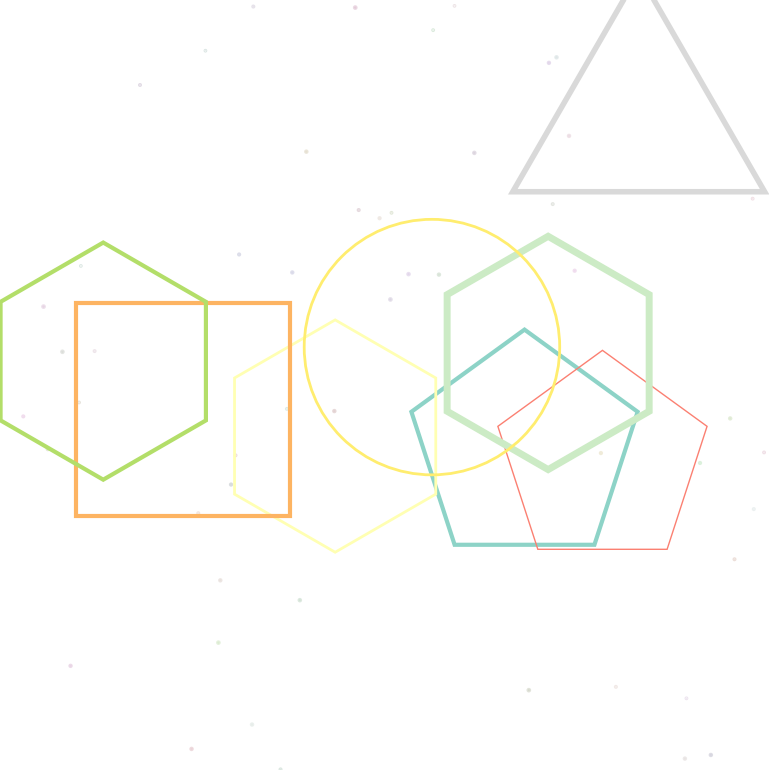[{"shape": "pentagon", "thickness": 1.5, "radius": 0.77, "center": [0.681, 0.417]}, {"shape": "hexagon", "thickness": 1, "radius": 0.75, "center": [0.435, 0.434]}, {"shape": "pentagon", "thickness": 0.5, "radius": 0.71, "center": [0.782, 0.402]}, {"shape": "square", "thickness": 1.5, "radius": 0.69, "center": [0.238, 0.468]}, {"shape": "hexagon", "thickness": 1.5, "radius": 0.77, "center": [0.134, 0.531]}, {"shape": "triangle", "thickness": 2, "radius": 0.94, "center": [0.829, 0.845]}, {"shape": "hexagon", "thickness": 2.5, "radius": 0.76, "center": [0.712, 0.542]}, {"shape": "circle", "thickness": 1, "radius": 0.83, "center": [0.561, 0.549]}]